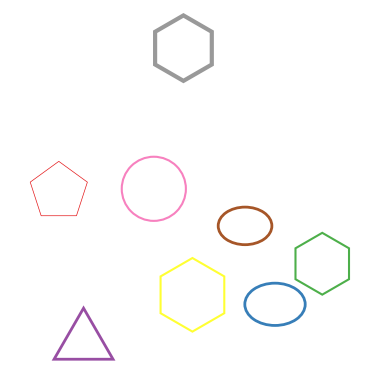[{"shape": "pentagon", "thickness": 0.5, "radius": 0.39, "center": [0.153, 0.503]}, {"shape": "oval", "thickness": 2, "radius": 0.39, "center": [0.714, 0.21]}, {"shape": "hexagon", "thickness": 1.5, "radius": 0.4, "center": [0.837, 0.315]}, {"shape": "triangle", "thickness": 2, "radius": 0.44, "center": [0.217, 0.111]}, {"shape": "hexagon", "thickness": 1.5, "radius": 0.48, "center": [0.5, 0.234]}, {"shape": "oval", "thickness": 2, "radius": 0.35, "center": [0.636, 0.413]}, {"shape": "circle", "thickness": 1.5, "radius": 0.42, "center": [0.4, 0.51]}, {"shape": "hexagon", "thickness": 3, "radius": 0.43, "center": [0.476, 0.875]}]